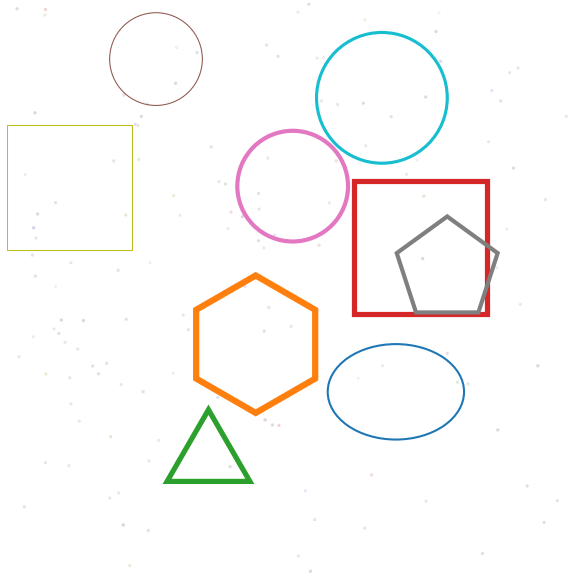[{"shape": "oval", "thickness": 1, "radius": 0.59, "center": [0.686, 0.321]}, {"shape": "hexagon", "thickness": 3, "radius": 0.59, "center": [0.443, 0.403]}, {"shape": "triangle", "thickness": 2.5, "radius": 0.41, "center": [0.361, 0.207]}, {"shape": "square", "thickness": 2.5, "radius": 0.58, "center": [0.728, 0.57]}, {"shape": "circle", "thickness": 0.5, "radius": 0.4, "center": [0.27, 0.897]}, {"shape": "circle", "thickness": 2, "radius": 0.48, "center": [0.507, 0.677]}, {"shape": "pentagon", "thickness": 2, "radius": 0.46, "center": [0.774, 0.532]}, {"shape": "square", "thickness": 0.5, "radius": 0.54, "center": [0.12, 0.675]}, {"shape": "circle", "thickness": 1.5, "radius": 0.57, "center": [0.661, 0.83]}]